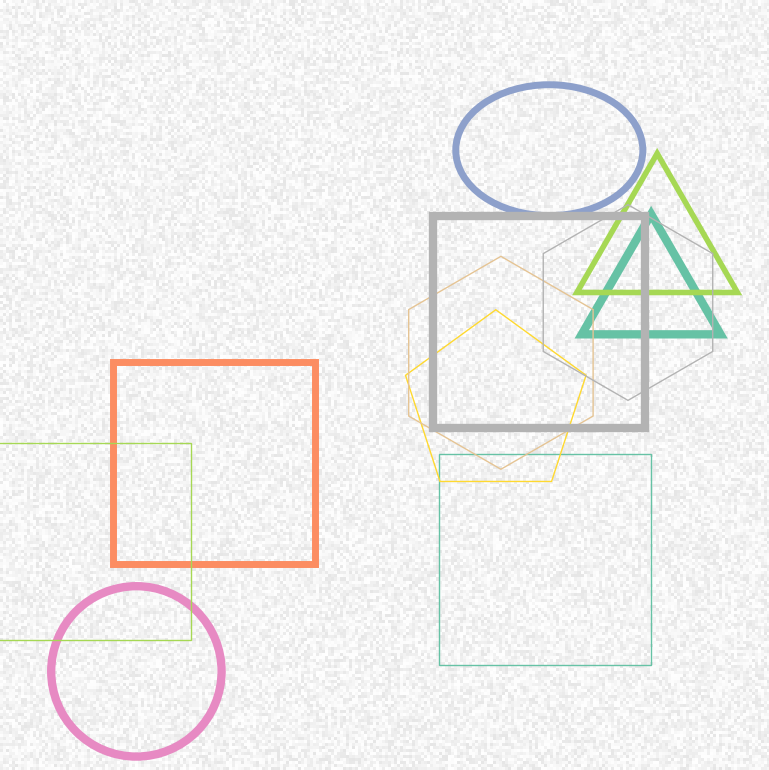[{"shape": "triangle", "thickness": 3, "radius": 0.52, "center": [0.846, 0.618]}, {"shape": "square", "thickness": 0.5, "radius": 0.69, "center": [0.708, 0.273]}, {"shape": "square", "thickness": 2.5, "radius": 0.66, "center": [0.277, 0.398]}, {"shape": "oval", "thickness": 2.5, "radius": 0.61, "center": [0.713, 0.805]}, {"shape": "circle", "thickness": 3, "radius": 0.55, "center": [0.177, 0.128]}, {"shape": "square", "thickness": 0.5, "radius": 0.64, "center": [0.12, 0.296]}, {"shape": "triangle", "thickness": 2, "radius": 0.6, "center": [0.853, 0.68]}, {"shape": "pentagon", "thickness": 0.5, "radius": 0.62, "center": [0.644, 0.474]}, {"shape": "hexagon", "thickness": 0.5, "radius": 0.69, "center": [0.651, 0.529]}, {"shape": "hexagon", "thickness": 0.5, "radius": 0.64, "center": [0.816, 0.607]}, {"shape": "square", "thickness": 3, "radius": 0.69, "center": [0.7, 0.582]}]